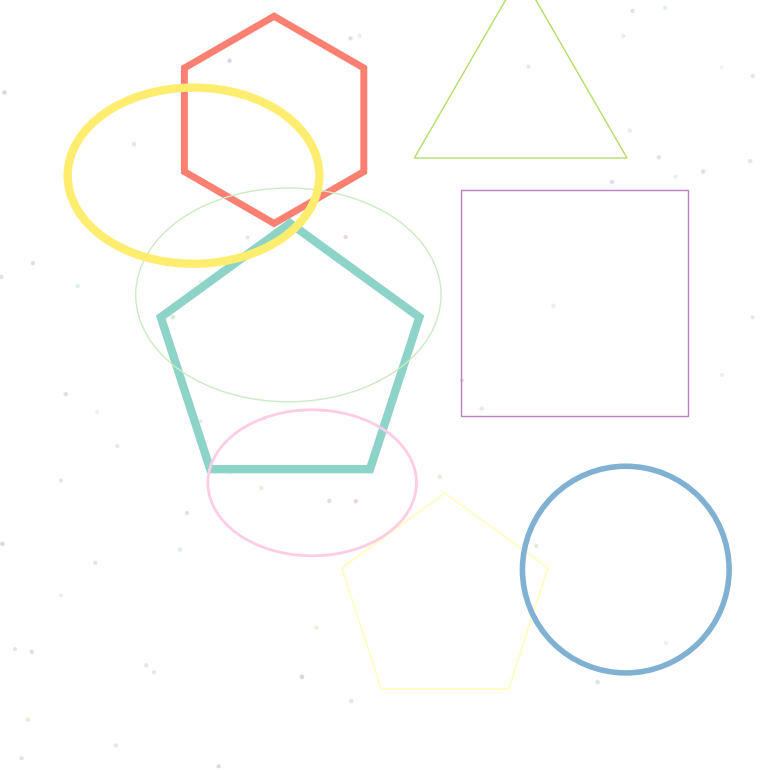[{"shape": "pentagon", "thickness": 3, "radius": 0.88, "center": [0.377, 0.534]}, {"shape": "pentagon", "thickness": 0.5, "radius": 0.7, "center": [0.578, 0.219]}, {"shape": "hexagon", "thickness": 2.5, "radius": 0.67, "center": [0.356, 0.844]}, {"shape": "circle", "thickness": 2, "radius": 0.67, "center": [0.813, 0.26]}, {"shape": "triangle", "thickness": 0.5, "radius": 0.8, "center": [0.676, 0.874]}, {"shape": "oval", "thickness": 1, "radius": 0.68, "center": [0.405, 0.373]}, {"shape": "square", "thickness": 0.5, "radius": 0.74, "center": [0.746, 0.607]}, {"shape": "oval", "thickness": 0.5, "radius": 0.99, "center": [0.375, 0.617]}, {"shape": "oval", "thickness": 3, "radius": 0.82, "center": [0.251, 0.772]}]